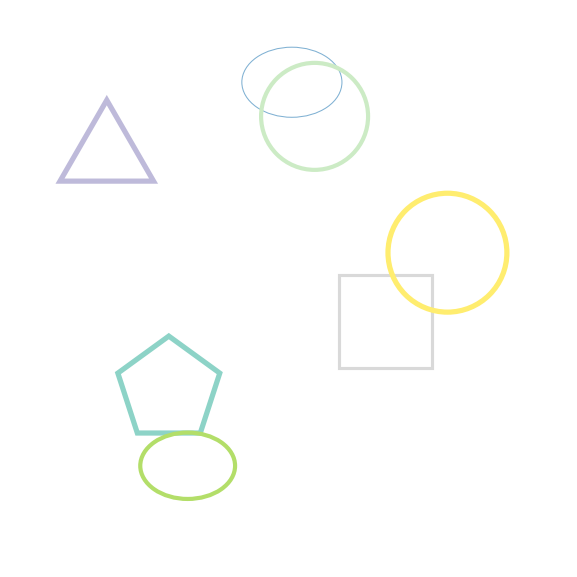[{"shape": "pentagon", "thickness": 2.5, "radius": 0.46, "center": [0.292, 0.324]}, {"shape": "triangle", "thickness": 2.5, "radius": 0.47, "center": [0.185, 0.732]}, {"shape": "oval", "thickness": 0.5, "radius": 0.43, "center": [0.505, 0.857]}, {"shape": "oval", "thickness": 2, "radius": 0.41, "center": [0.325, 0.193]}, {"shape": "square", "thickness": 1.5, "radius": 0.4, "center": [0.668, 0.442]}, {"shape": "circle", "thickness": 2, "radius": 0.46, "center": [0.545, 0.798]}, {"shape": "circle", "thickness": 2.5, "radius": 0.51, "center": [0.775, 0.562]}]